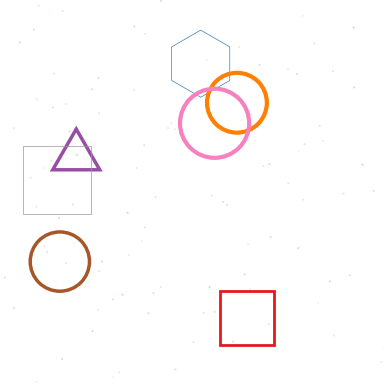[{"shape": "square", "thickness": 2, "radius": 0.35, "center": [0.643, 0.173]}, {"shape": "hexagon", "thickness": 0.5, "radius": 0.44, "center": [0.521, 0.835]}, {"shape": "triangle", "thickness": 2.5, "radius": 0.35, "center": [0.198, 0.594]}, {"shape": "circle", "thickness": 3, "radius": 0.39, "center": [0.615, 0.733]}, {"shape": "circle", "thickness": 2.5, "radius": 0.38, "center": [0.155, 0.321]}, {"shape": "circle", "thickness": 3, "radius": 0.45, "center": [0.557, 0.68]}, {"shape": "square", "thickness": 0.5, "radius": 0.45, "center": [0.148, 0.532]}]